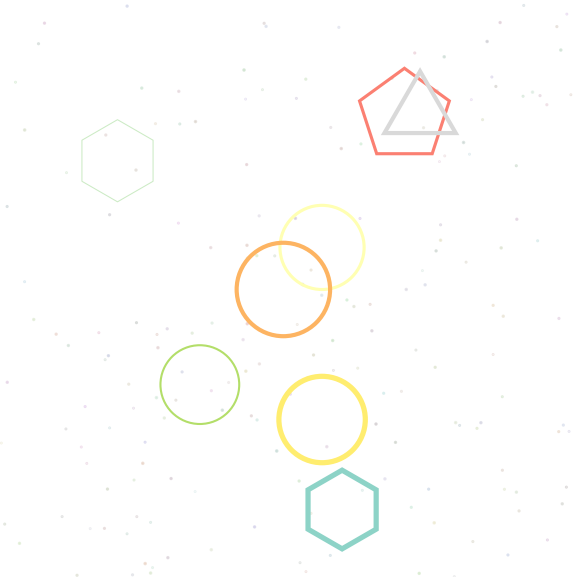[{"shape": "hexagon", "thickness": 2.5, "radius": 0.34, "center": [0.592, 0.117]}, {"shape": "circle", "thickness": 1.5, "radius": 0.36, "center": [0.558, 0.571]}, {"shape": "pentagon", "thickness": 1.5, "radius": 0.41, "center": [0.7, 0.799]}, {"shape": "circle", "thickness": 2, "radius": 0.4, "center": [0.491, 0.498]}, {"shape": "circle", "thickness": 1, "radius": 0.34, "center": [0.346, 0.333]}, {"shape": "triangle", "thickness": 2, "radius": 0.36, "center": [0.727, 0.804]}, {"shape": "hexagon", "thickness": 0.5, "radius": 0.36, "center": [0.203, 0.721]}, {"shape": "circle", "thickness": 2.5, "radius": 0.37, "center": [0.558, 0.273]}]